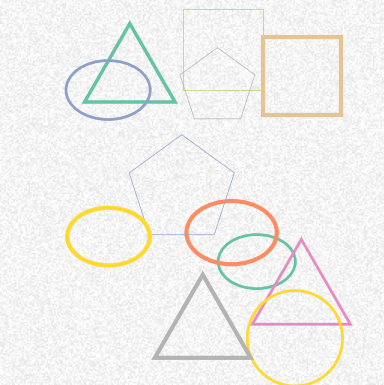[{"shape": "triangle", "thickness": 2.5, "radius": 0.68, "center": [0.337, 0.803]}, {"shape": "oval", "thickness": 2, "radius": 0.5, "center": [0.667, 0.321]}, {"shape": "oval", "thickness": 3, "radius": 0.59, "center": [0.602, 0.396]}, {"shape": "oval", "thickness": 2, "radius": 0.55, "center": [0.281, 0.766]}, {"shape": "pentagon", "thickness": 0.5, "radius": 0.72, "center": [0.472, 0.507]}, {"shape": "triangle", "thickness": 2, "radius": 0.73, "center": [0.783, 0.231]}, {"shape": "square", "thickness": 0.5, "radius": 0.52, "center": [0.579, 0.871]}, {"shape": "circle", "thickness": 2, "radius": 0.62, "center": [0.766, 0.121]}, {"shape": "oval", "thickness": 3, "radius": 0.54, "center": [0.282, 0.385]}, {"shape": "square", "thickness": 3, "radius": 0.51, "center": [0.785, 0.802]}, {"shape": "pentagon", "thickness": 0.5, "radius": 0.51, "center": [0.565, 0.774]}, {"shape": "triangle", "thickness": 3, "radius": 0.72, "center": [0.527, 0.142]}]